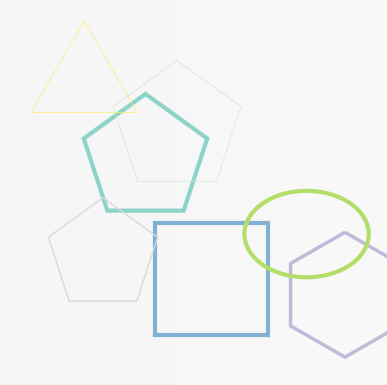[{"shape": "pentagon", "thickness": 3, "radius": 0.84, "center": [0.376, 0.588]}, {"shape": "hexagon", "thickness": 2.5, "radius": 0.81, "center": [0.89, 0.235]}, {"shape": "square", "thickness": 3, "radius": 0.72, "center": [0.546, 0.275]}, {"shape": "oval", "thickness": 3, "radius": 0.8, "center": [0.791, 0.392]}, {"shape": "pentagon", "thickness": 1, "radius": 0.74, "center": [0.266, 0.338]}, {"shape": "pentagon", "thickness": 0.5, "radius": 0.87, "center": [0.457, 0.669]}, {"shape": "triangle", "thickness": 0.5, "radius": 0.79, "center": [0.217, 0.787]}]